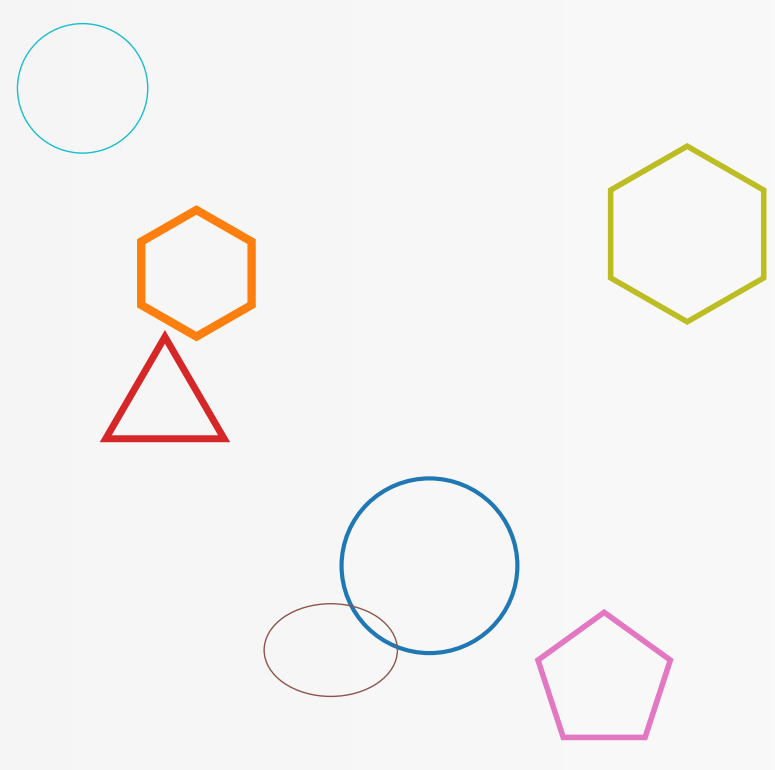[{"shape": "circle", "thickness": 1.5, "radius": 0.57, "center": [0.554, 0.265]}, {"shape": "hexagon", "thickness": 3, "radius": 0.41, "center": [0.253, 0.645]}, {"shape": "triangle", "thickness": 2.5, "radius": 0.44, "center": [0.213, 0.474]}, {"shape": "oval", "thickness": 0.5, "radius": 0.43, "center": [0.427, 0.156]}, {"shape": "pentagon", "thickness": 2, "radius": 0.45, "center": [0.78, 0.115]}, {"shape": "hexagon", "thickness": 2, "radius": 0.57, "center": [0.887, 0.696]}, {"shape": "circle", "thickness": 0.5, "radius": 0.42, "center": [0.107, 0.885]}]